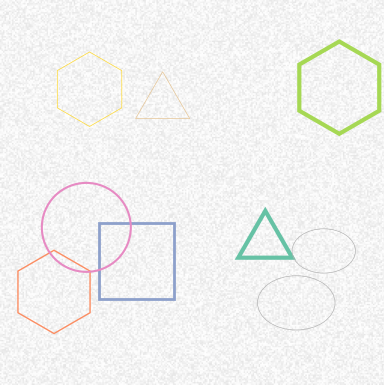[{"shape": "triangle", "thickness": 3, "radius": 0.41, "center": [0.689, 0.371]}, {"shape": "hexagon", "thickness": 1, "radius": 0.54, "center": [0.14, 0.242]}, {"shape": "square", "thickness": 2, "radius": 0.49, "center": [0.355, 0.322]}, {"shape": "circle", "thickness": 1.5, "radius": 0.58, "center": [0.224, 0.409]}, {"shape": "hexagon", "thickness": 3, "radius": 0.6, "center": [0.881, 0.772]}, {"shape": "hexagon", "thickness": 0.5, "radius": 0.48, "center": [0.233, 0.768]}, {"shape": "triangle", "thickness": 0.5, "radius": 0.41, "center": [0.422, 0.733]}, {"shape": "oval", "thickness": 0.5, "radius": 0.5, "center": [0.77, 0.213]}, {"shape": "oval", "thickness": 0.5, "radius": 0.41, "center": [0.841, 0.348]}]